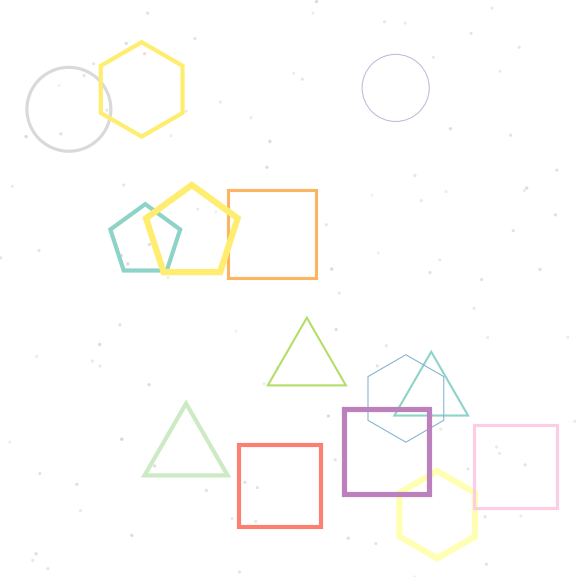[{"shape": "pentagon", "thickness": 2, "radius": 0.32, "center": [0.252, 0.582]}, {"shape": "triangle", "thickness": 1, "radius": 0.37, "center": [0.747, 0.316]}, {"shape": "hexagon", "thickness": 3, "radius": 0.38, "center": [0.757, 0.108]}, {"shape": "circle", "thickness": 0.5, "radius": 0.29, "center": [0.685, 0.847]}, {"shape": "square", "thickness": 2, "radius": 0.36, "center": [0.485, 0.158]}, {"shape": "hexagon", "thickness": 0.5, "radius": 0.38, "center": [0.703, 0.309]}, {"shape": "square", "thickness": 1.5, "radius": 0.38, "center": [0.471, 0.594]}, {"shape": "triangle", "thickness": 1, "radius": 0.39, "center": [0.531, 0.371]}, {"shape": "square", "thickness": 1.5, "radius": 0.36, "center": [0.893, 0.191]}, {"shape": "circle", "thickness": 1.5, "radius": 0.36, "center": [0.119, 0.81]}, {"shape": "square", "thickness": 2.5, "radius": 0.37, "center": [0.669, 0.217]}, {"shape": "triangle", "thickness": 2, "radius": 0.42, "center": [0.322, 0.217]}, {"shape": "hexagon", "thickness": 2, "radius": 0.41, "center": [0.245, 0.844]}, {"shape": "pentagon", "thickness": 3, "radius": 0.42, "center": [0.332, 0.595]}]